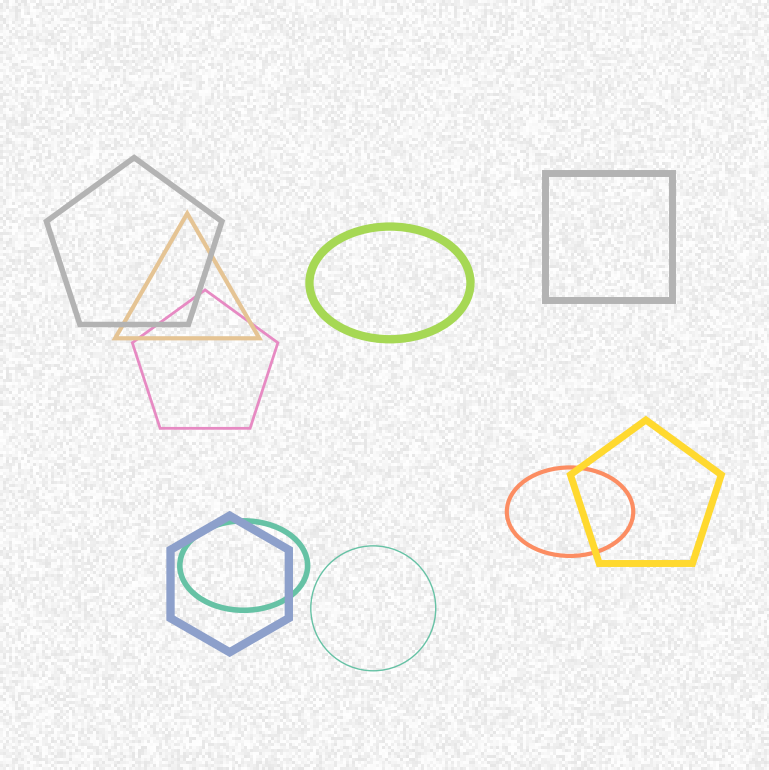[{"shape": "oval", "thickness": 2, "radius": 0.41, "center": [0.317, 0.265]}, {"shape": "circle", "thickness": 0.5, "radius": 0.41, "center": [0.485, 0.21]}, {"shape": "oval", "thickness": 1.5, "radius": 0.41, "center": [0.74, 0.335]}, {"shape": "hexagon", "thickness": 3, "radius": 0.44, "center": [0.298, 0.242]}, {"shape": "pentagon", "thickness": 1, "radius": 0.5, "center": [0.266, 0.524]}, {"shape": "oval", "thickness": 3, "radius": 0.52, "center": [0.506, 0.633]}, {"shape": "pentagon", "thickness": 2.5, "radius": 0.52, "center": [0.839, 0.352]}, {"shape": "triangle", "thickness": 1.5, "radius": 0.54, "center": [0.243, 0.615]}, {"shape": "pentagon", "thickness": 2, "radius": 0.6, "center": [0.174, 0.675]}, {"shape": "square", "thickness": 2.5, "radius": 0.41, "center": [0.79, 0.692]}]